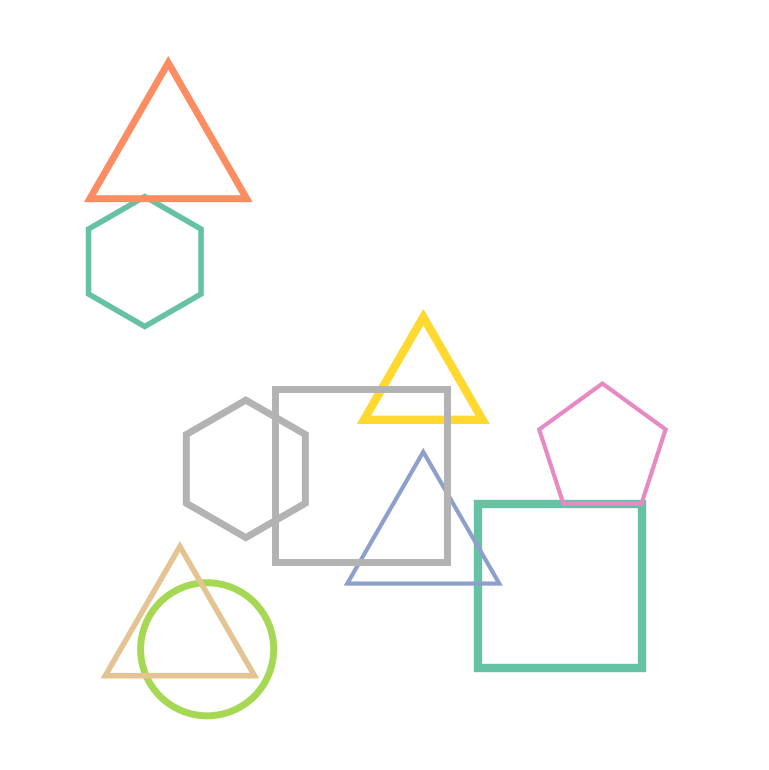[{"shape": "square", "thickness": 3, "radius": 0.53, "center": [0.727, 0.239]}, {"shape": "hexagon", "thickness": 2, "radius": 0.42, "center": [0.188, 0.66]}, {"shape": "triangle", "thickness": 2.5, "radius": 0.59, "center": [0.219, 0.801]}, {"shape": "triangle", "thickness": 1.5, "radius": 0.57, "center": [0.55, 0.299]}, {"shape": "pentagon", "thickness": 1.5, "radius": 0.43, "center": [0.782, 0.416]}, {"shape": "circle", "thickness": 2.5, "radius": 0.43, "center": [0.269, 0.157]}, {"shape": "triangle", "thickness": 3, "radius": 0.44, "center": [0.55, 0.499]}, {"shape": "triangle", "thickness": 2, "radius": 0.56, "center": [0.234, 0.178]}, {"shape": "hexagon", "thickness": 2.5, "radius": 0.45, "center": [0.319, 0.391]}, {"shape": "square", "thickness": 2.5, "radius": 0.56, "center": [0.469, 0.382]}]